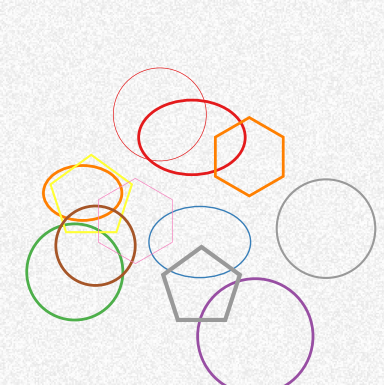[{"shape": "circle", "thickness": 0.5, "radius": 0.6, "center": [0.415, 0.703]}, {"shape": "oval", "thickness": 2, "radius": 0.69, "center": [0.499, 0.643]}, {"shape": "oval", "thickness": 1, "radius": 0.66, "center": [0.519, 0.371]}, {"shape": "circle", "thickness": 2, "radius": 0.62, "center": [0.194, 0.294]}, {"shape": "circle", "thickness": 2, "radius": 0.75, "center": [0.663, 0.126]}, {"shape": "oval", "thickness": 2, "radius": 0.51, "center": [0.215, 0.499]}, {"shape": "hexagon", "thickness": 2, "radius": 0.51, "center": [0.648, 0.593]}, {"shape": "pentagon", "thickness": 1.5, "radius": 0.56, "center": [0.237, 0.487]}, {"shape": "circle", "thickness": 2, "radius": 0.52, "center": [0.248, 0.362]}, {"shape": "hexagon", "thickness": 0.5, "radius": 0.55, "center": [0.352, 0.426]}, {"shape": "pentagon", "thickness": 3, "radius": 0.52, "center": [0.523, 0.254]}, {"shape": "circle", "thickness": 1.5, "radius": 0.64, "center": [0.847, 0.406]}]